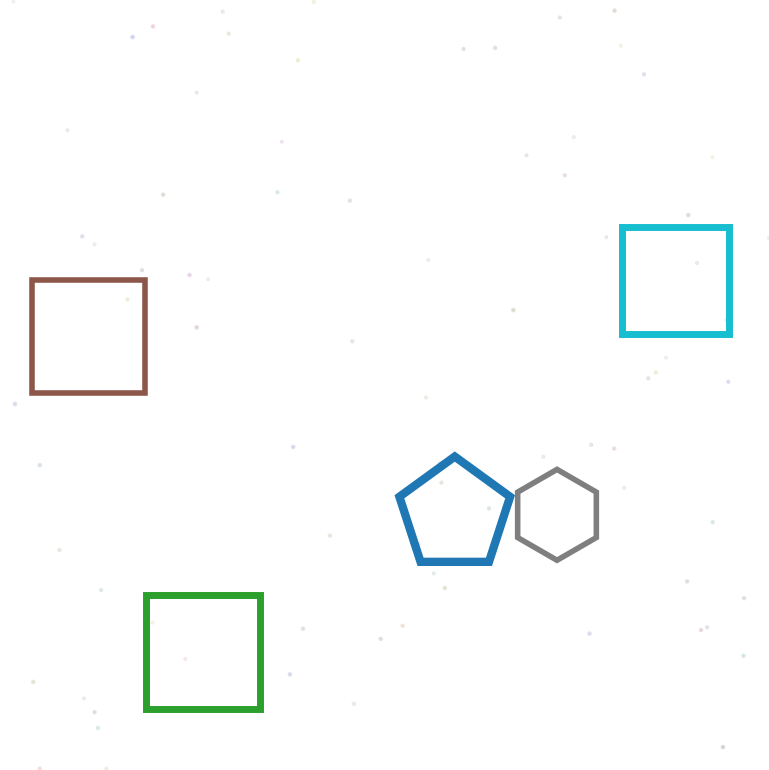[{"shape": "pentagon", "thickness": 3, "radius": 0.38, "center": [0.591, 0.331]}, {"shape": "square", "thickness": 2.5, "radius": 0.37, "center": [0.264, 0.153]}, {"shape": "square", "thickness": 2, "radius": 0.37, "center": [0.115, 0.563]}, {"shape": "hexagon", "thickness": 2, "radius": 0.29, "center": [0.723, 0.331]}, {"shape": "square", "thickness": 2.5, "radius": 0.35, "center": [0.878, 0.636]}]